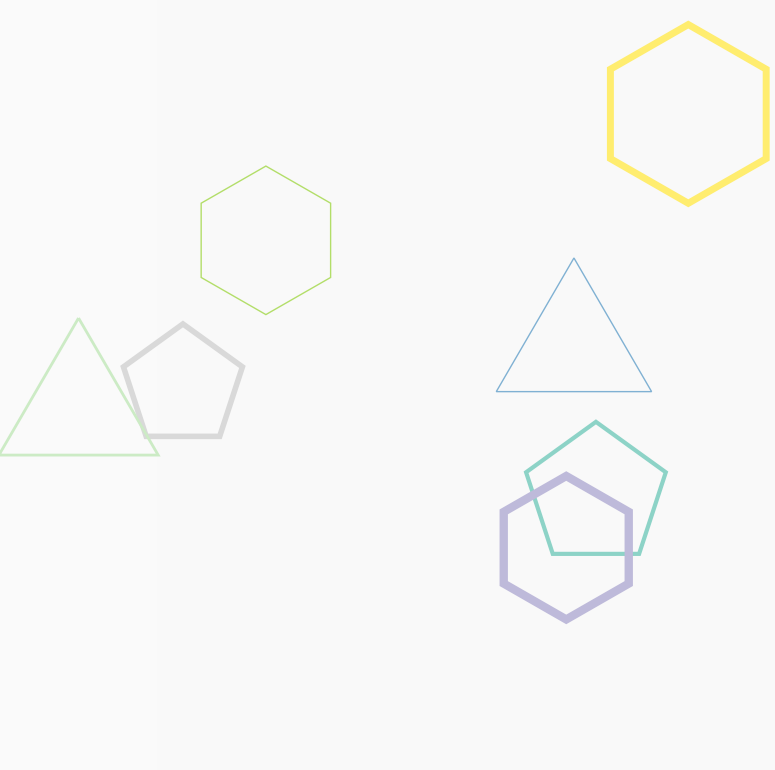[{"shape": "pentagon", "thickness": 1.5, "radius": 0.47, "center": [0.769, 0.357]}, {"shape": "hexagon", "thickness": 3, "radius": 0.47, "center": [0.731, 0.289]}, {"shape": "triangle", "thickness": 0.5, "radius": 0.58, "center": [0.741, 0.549]}, {"shape": "hexagon", "thickness": 0.5, "radius": 0.48, "center": [0.343, 0.688]}, {"shape": "pentagon", "thickness": 2, "radius": 0.4, "center": [0.236, 0.499]}, {"shape": "triangle", "thickness": 1, "radius": 0.59, "center": [0.101, 0.468]}, {"shape": "hexagon", "thickness": 2.5, "radius": 0.58, "center": [0.888, 0.852]}]